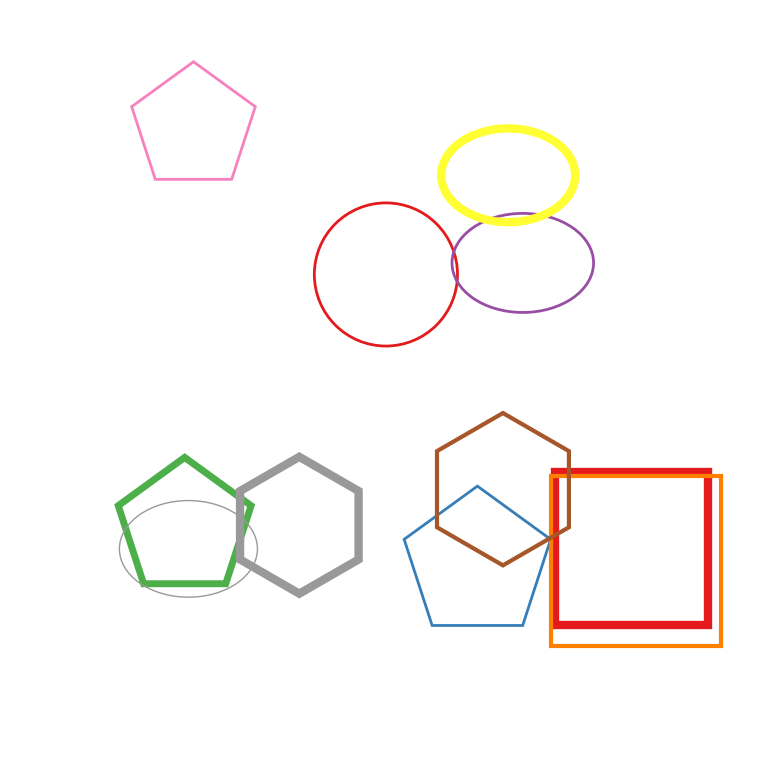[{"shape": "circle", "thickness": 1, "radius": 0.46, "center": [0.501, 0.644]}, {"shape": "square", "thickness": 3, "radius": 0.5, "center": [0.82, 0.287]}, {"shape": "pentagon", "thickness": 1, "radius": 0.5, "center": [0.62, 0.269]}, {"shape": "pentagon", "thickness": 2.5, "radius": 0.45, "center": [0.24, 0.315]}, {"shape": "oval", "thickness": 1, "radius": 0.46, "center": [0.679, 0.659]}, {"shape": "square", "thickness": 1.5, "radius": 0.55, "center": [0.825, 0.271]}, {"shape": "oval", "thickness": 3, "radius": 0.43, "center": [0.66, 0.772]}, {"shape": "hexagon", "thickness": 1.5, "radius": 0.49, "center": [0.653, 0.365]}, {"shape": "pentagon", "thickness": 1, "radius": 0.42, "center": [0.251, 0.835]}, {"shape": "oval", "thickness": 0.5, "radius": 0.45, "center": [0.245, 0.287]}, {"shape": "hexagon", "thickness": 3, "radius": 0.44, "center": [0.389, 0.318]}]